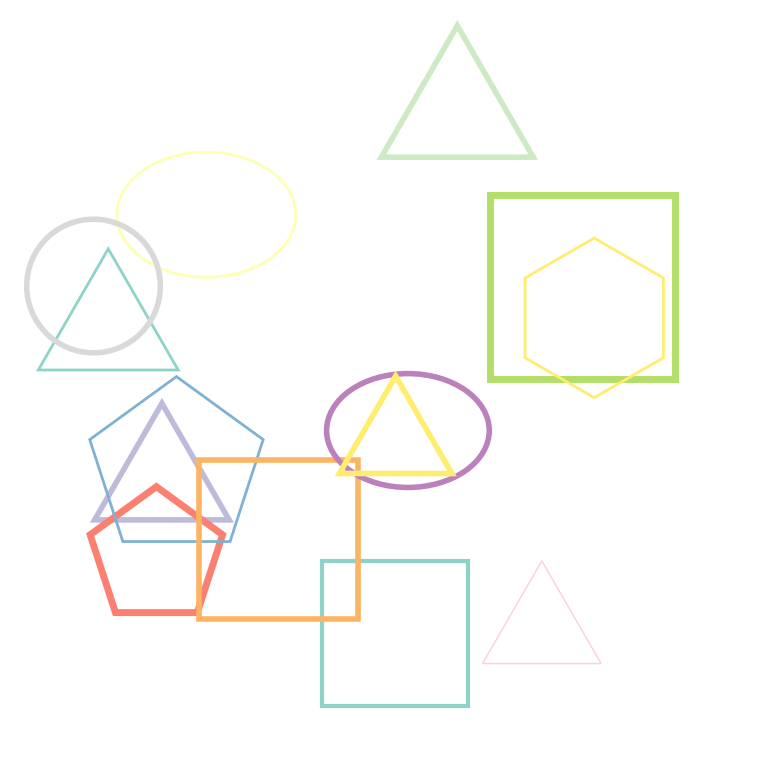[{"shape": "square", "thickness": 1.5, "radius": 0.47, "center": [0.513, 0.177]}, {"shape": "triangle", "thickness": 1, "radius": 0.52, "center": [0.141, 0.572]}, {"shape": "oval", "thickness": 1, "radius": 0.58, "center": [0.268, 0.721]}, {"shape": "triangle", "thickness": 2, "radius": 0.5, "center": [0.21, 0.375]}, {"shape": "pentagon", "thickness": 2.5, "radius": 0.45, "center": [0.203, 0.278]}, {"shape": "pentagon", "thickness": 1, "radius": 0.59, "center": [0.229, 0.393]}, {"shape": "square", "thickness": 2, "radius": 0.52, "center": [0.361, 0.3]}, {"shape": "square", "thickness": 2.5, "radius": 0.6, "center": [0.757, 0.628]}, {"shape": "triangle", "thickness": 0.5, "radius": 0.44, "center": [0.704, 0.183]}, {"shape": "circle", "thickness": 2, "radius": 0.43, "center": [0.121, 0.629]}, {"shape": "oval", "thickness": 2, "radius": 0.53, "center": [0.53, 0.441]}, {"shape": "triangle", "thickness": 2, "radius": 0.57, "center": [0.594, 0.853]}, {"shape": "hexagon", "thickness": 1, "radius": 0.52, "center": [0.772, 0.587]}, {"shape": "triangle", "thickness": 2, "radius": 0.42, "center": [0.514, 0.427]}]